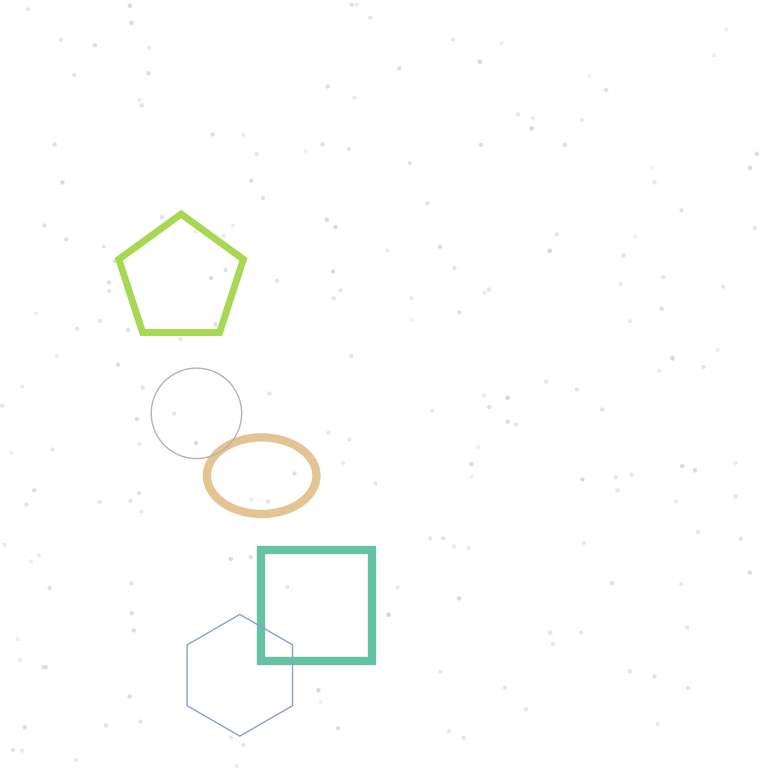[{"shape": "square", "thickness": 3, "radius": 0.36, "center": [0.411, 0.214]}, {"shape": "hexagon", "thickness": 0.5, "radius": 0.4, "center": [0.311, 0.123]}, {"shape": "pentagon", "thickness": 2.5, "radius": 0.43, "center": [0.235, 0.637]}, {"shape": "oval", "thickness": 3, "radius": 0.36, "center": [0.34, 0.382]}, {"shape": "circle", "thickness": 0.5, "radius": 0.29, "center": [0.255, 0.463]}]